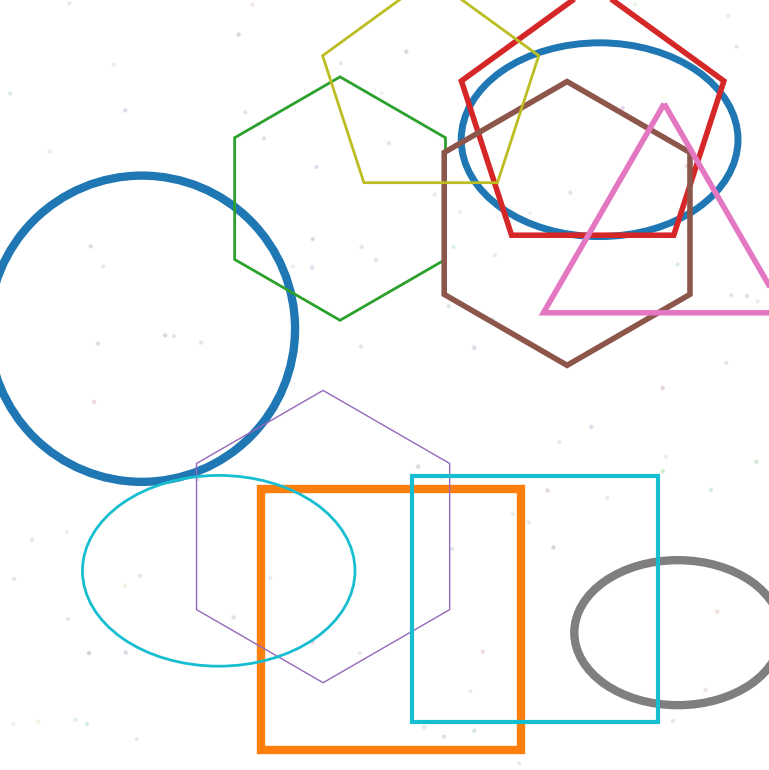[{"shape": "oval", "thickness": 2.5, "radius": 0.9, "center": [0.779, 0.819]}, {"shape": "circle", "thickness": 3, "radius": 0.99, "center": [0.184, 0.573]}, {"shape": "square", "thickness": 3, "radius": 0.85, "center": [0.508, 0.195]}, {"shape": "hexagon", "thickness": 1, "radius": 0.79, "center": [0.442, 0.742]}, {"shape": "pentagon", "thickness": 2, "radius": 0.9, "center": [0.77, 0.839]}, {"shape": "hexagon", "thickness": 0.5, "radius": 0.95, "center": [0.42, 0.303]}, {"shape": "hexagon", "thickness": 2, "radius": 0.92, "center": [0.736, 0.71]}, {"shape": "triangle", "thickness": 2, "radius": 0.9, "center": [0.863, 0.684]}, {"shape": "oval", "thickness": 3, "radius": 0.67, "center": [0.88, 0.178]}, {"shape": "pentagon", "thickness": 1, "radius": 0.74, "center": [0.559, 0.882]}, {"shape": "square", "thickness": 1.5, "radius": 0.8, "center": [0.695, 0.222]}, {"shape": "oval", "thickness": 1, "radius": 0.88, "center": [0.284, 0.259]}]